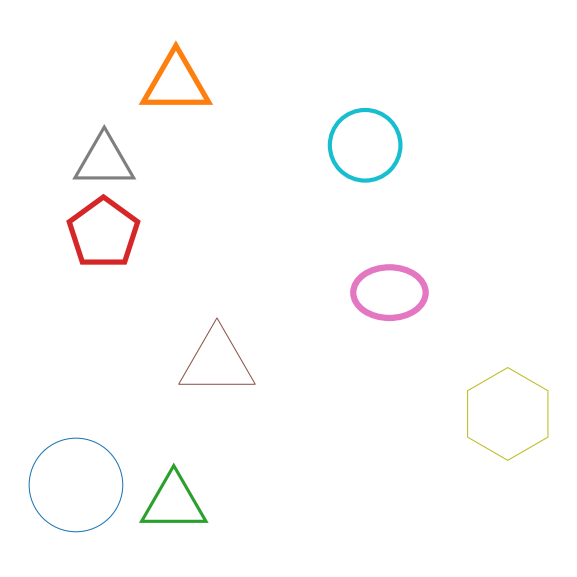[{"shape": "circle", "thickness": 0.5, "radius": 0.41, "center": [0.132, 0.159]}, {"shape": "triangle", "thickness": 2.5, "radius": 0.33, "center": [0.305, 0.855]}, {"shape": "triangle", "thickness": 1.5, "radius": 0.32, "center": [0.301, 0.129]}, {"shape": "pentagon", "thickness": 2.5, "radius": 0.31, "center": [0.179, 0.596]}, {"shape": "triangle", "thickness": 0.5, "radius": 0.38, "center": [0.376, 0.372]}, {"shape": "oval", "thickness": 3, "radius": 0.31, "center": [0.674, 0.492]}, {"shape": "triangle", "thickness": 1.5, "radius": 0.29, "center": [0.181, 0.72]}, {"shape": "hexagon", "thickness": 0.5, "radius": 0.4, "center": [0.879, 0.282]}, {"shape": "circle", "thickness": 2, "radius": 0.31, "center": [0.632, 0.748]}]